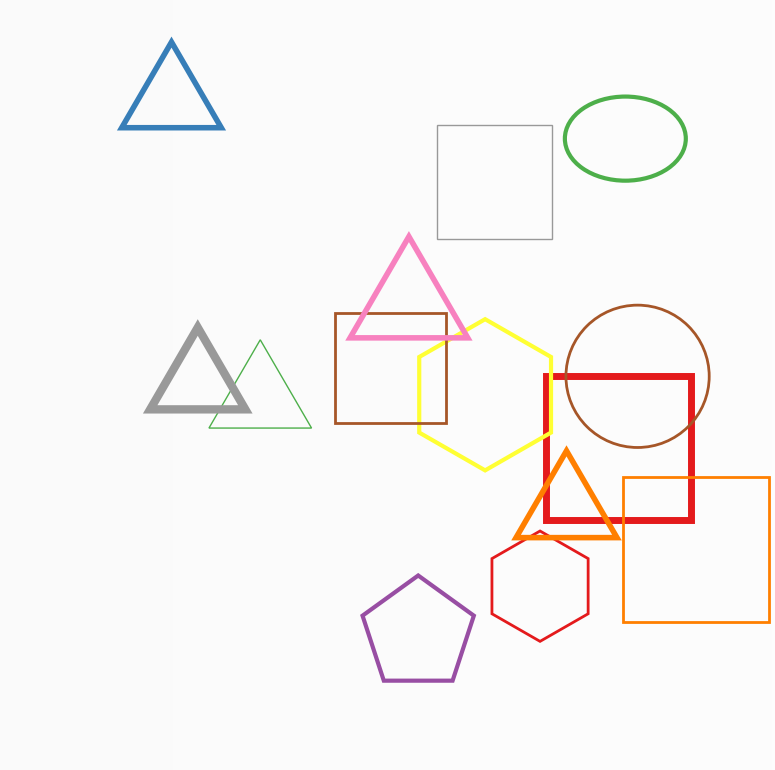[{"shape": "hexagon", "thickness": 1, "radius": 0.36, "center": [0.697, 0.239]}, {"shape": "square", "thickness": 2.5, "radius": 0.47, "center": [0.798, 0.418]}, {"shape": "triangle", "thickness": 2, "radius": 0.37, "center": [0.221, 0.871]}, {"shape": "oval", "thickness": 1.5, "radius": 0.39, "center": [0.807, 0.82]}, {"shape": "triangle", "thickness": 0.5, "radius": 0.38, "center": [0.336, 0.482]}, {"shape": "pentagon", "thickness": 1.5, "radius": 0.38, "center": [0.54, 0.177]}, {"shape": "square", "thickness": 1, "radius": 0.47, "center": [0.898, 0.286]}, {"shape": "triangle", "thickness": 2, "radius": 0.38, "center": [0.731, 0.339]}, {"shape": "hexagon", "thickness": 1.5, "radius": 0.49, "center": [0.626, 0.487]}, {"shape": "circle", "thickness": 1, "radius": 0.46, "center": [0.823, 0.511]}, {"shape": "square", "thickness": 1, "radius": 0.36, "center": [0.504, 0.522]}, {"shape": "triangle", "thickness": 2, "radius": 0.44, "center": [0.528, 0.605]}, {"shape": "triangle", "thickness": 3, "radius": 0.35, "center": [0.255, 0.504]}, {"shape": "square", "thickness": 0.5, "radius": 0.37, "center": [0.638, 0.763]}]